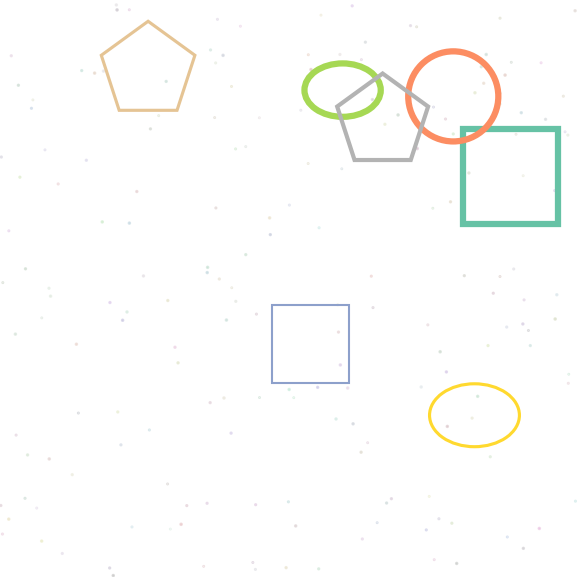[{"shape": "square", "thickness": 3, "radius": 0.41, "center": [0.885, 0.693]}, {"shape": "circle", "thickness": 3, "radius": 0.39, "center": [0.785, 0.832]}, {"shape": "square", "thickness": 1, "radius": 0.34, "center": [0.537, 0.403]}, {"shape": "oval", "thickness": 3, "radius": 0.33, "center": [0.593, 0.843]}, {"shape": "oval", "thickness": 1.5, "radius": 0.39, "center": [0.822, 0.28]}, {"shape": "pentagon", "thickness": 1.5, "radius": 0.43, "center": [0.256, 0.877]}, {"shape": "pentagon", "thickness": 2, "radius": 0.41, "center": [0.663, 0.789]}]